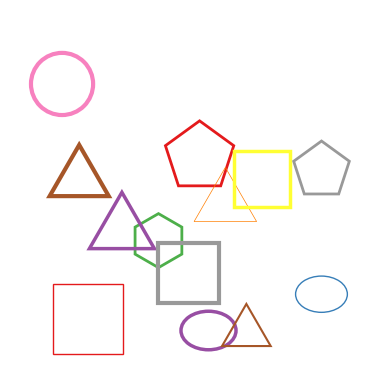[{"shape": "pentagon", "thickness": 2, "radius": 0.47, "center": [0.518, 0.593]}, {"shape": "square", "thickness": 1, "radius": 0.45, "center": [0.229, 0.172]}, {"shape": "oval", "thickness": 1, "radius": 0.34, "center": [0.835, 0.236]}, {"shape": "hexagon", "thickness": 2, "radius": 0.35, "center": [0.412, 0.375]}, {"shape": "triangle", "thickness": 2.5, "radius": 0.49, "center": [0.317, 0.403]}, {"shape": "oval", "thickness": 2.5, "radius": 0.36, "center": [0.542, 0.142]}, {"shape": "triangle", "thickness": 0.5, "radius": 0.47, "center": [0.585, 0.471]}, {"shape": "square", "thickness": 2.5, "radius": 0.36, "center": [0.68, 0.534]}, {"shape": "triangle", "thickness": 1.5, "radius": 0.36, "center": [0.64, 0.138]}, {"shape": "triangle", "thickness": 3, "radius": 0.44, "center": [0.206, 0.535]}, {"shape": "circle", "thickness": 3, "radius": 0.4, "center": [0.161, 0.782]}, {"shape": "square", "thickness": 3, "radius": 0.39, "center": [0.49, 0.291]}, {"shape": "pentagon", "thickness": 2, "radius": 0.38, "center": [0.835, 0.558]}]